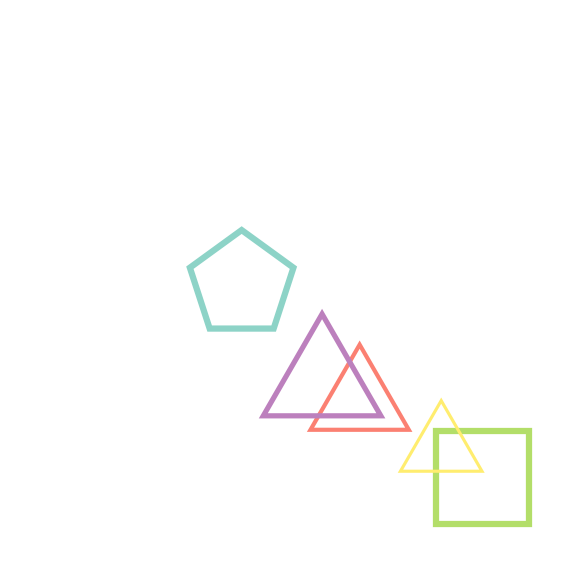[{"shape": "pentagon", "thickness": 3, "radius": 0.47, "center": [0.418, 0.506]}, {"shape": "triangle", "thickness": 2, "radius": 0.49, "center": [0.623, 0.304]}, {"shape": "square", "thickness": 3, "radius": 0.4, "center": [0.836, 0.173]}, {"shape": "triangle", "thickness": 2.5, "radius": 0.59, "center": [0.558, 0.338]}, {"shape": "triangle", "thickness": 1.5, "radius": 0.41, "center": [0.764, 0.224]}]